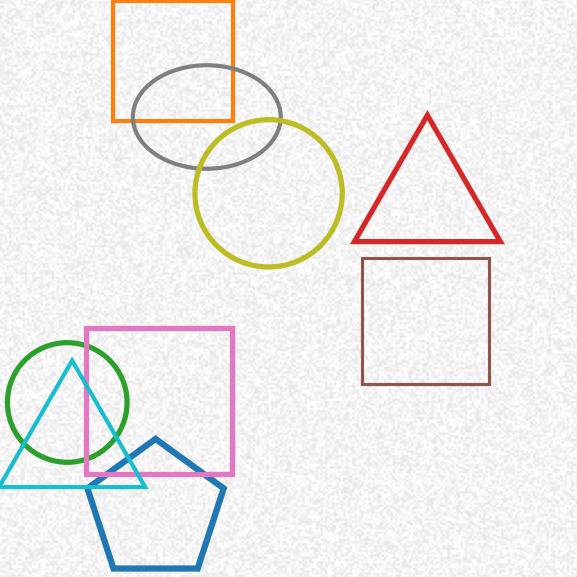[{"shape": "pentagon", "thickness": 3, "radius": 0.62, "center": [0.269, 0.115]}, {"shape": "square", "thickness": 2, "radius": 0.52, "center": [0.3, 0.894]}, {"shape": "circle", "thickness": 2.5, "radius": 0.52, "center": [0.116, 0.302]}, {"shape": "triangle", "thickness": 2.5, "radius": 0.73, "center": [0.74, 0.654]}, {"shape": "square", "thickness": 1.5, "radius": 0.55, "center": [0.737, 0.443]}, {"shape": "square", "thickness": 2.5, "radius": 0.63, "center": [0.275, 0.305]}, {"shape": "oval", "thickness": 2, "radius": 0.64, "center": [0.358, 0.797]}, {"shape": "circle", "thickness": 2.5, "radius": 0.64, "center": [0.465, 0.664]}, {"shape": "triangle", "thickness": 2, "radius": 0.73, "center": [0.125, 0.229]}]